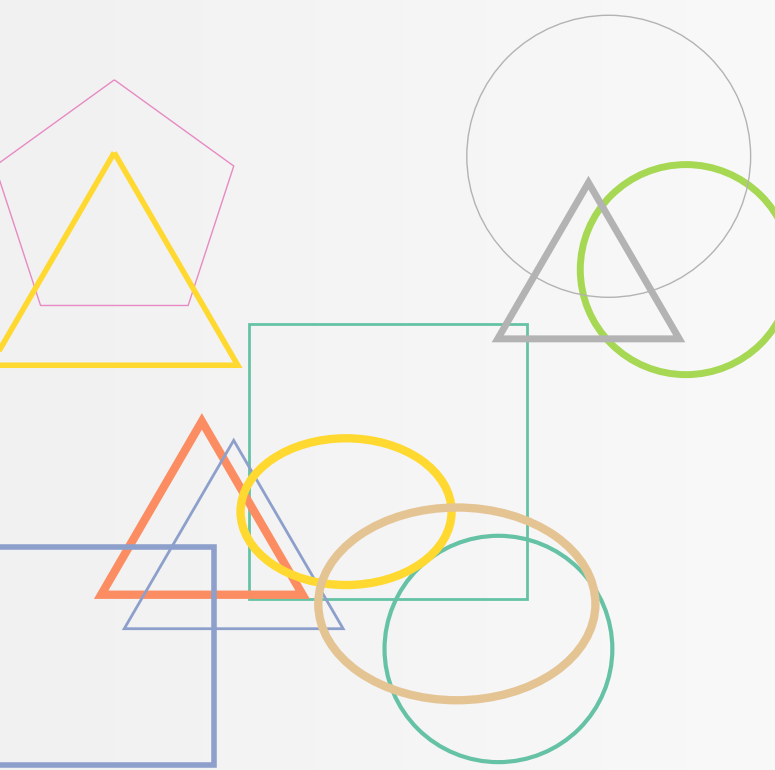[{"shape": "square", "thickness": 1, "radius": 0.9, "center": [0.501, 0.401]}, {"shape": "circle", "thickness": 1.5, "radius": 0.73, "center": [0.643, 0.157]}, {"shape": "triangle", "thickness": 3, "radius": 0.75, "center": [0.26, 0.303]}, {"shape": "square", "thickness": 2, "radius": 0.71, "center": [0.134, 0.148]}, {"shape": "triangle", "thickness": 1, "radius": 0.82, "center": [0.302, 0.265]}, {"shape": "pentagon", "thickness": 0.5, "radius": 0.81, "center": [0.148, 0.734]}, {"shape": "circle", "thickness": 2.5, "radius": 0.68, "center": [0.885, 0.65]}, {"shape": "triangle", "thickness": 2, "radius": 0.92, "center": [0.147, 0.618]}, {"shape": "oval", "thickness": 3, "radius": 0.68, "center": [0.447, 0.336]}, {"shape": "oval", "thickness": 3, "radius": 0.89, "center": [0.589, 0.216]}, {"shape": "circle", "thickness": 0.5, "radius": 0.92, "center": [0.785, 0.797]}, {"shape": "triangle", "thickness": 2.5, "radius": 0.68, "center": [0.759, 0.628]}]